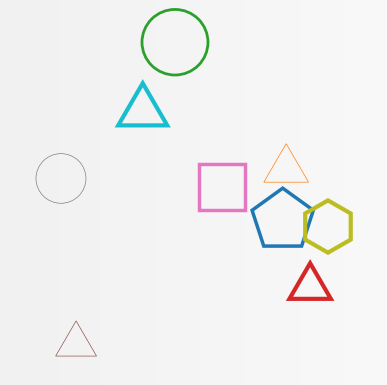[{"shape": "pentagon", "thickness": 2.5, "radius": 0.42, "center": [0.73, 0.428]}, {"shape": "triangle", "thickness": 0.5, "radius": 0.33, "center": [0.739, 0.56]}, {"shape": "circle", "thickness": 2, "radius": 0.43, "center": [0.452, 0.89]}, {"shape": "triangle", "thickness": 3, "radius": 0.31, "center": [0.8, 0.255]}, {"shape": "triangle", "thickness": 0.5, "radius": 0.3, "center": [0.196, 0.106]}, {"shape": "square", "thickness": 2.5, "radius": 0.3, "center": [0.573, 0.515]}, {"shape": "circle", "thickness": 0.5, "radius": 0.32, "center": [0.157, 0.536]}, {"shape": "hexagon", "thickness": 3, "radius": 0.34, "center": [0.846, 0.412]}, {"shape": "triangle", "thickness": 3, "radius": 0.36, "center": [0.368, 0.711]}]